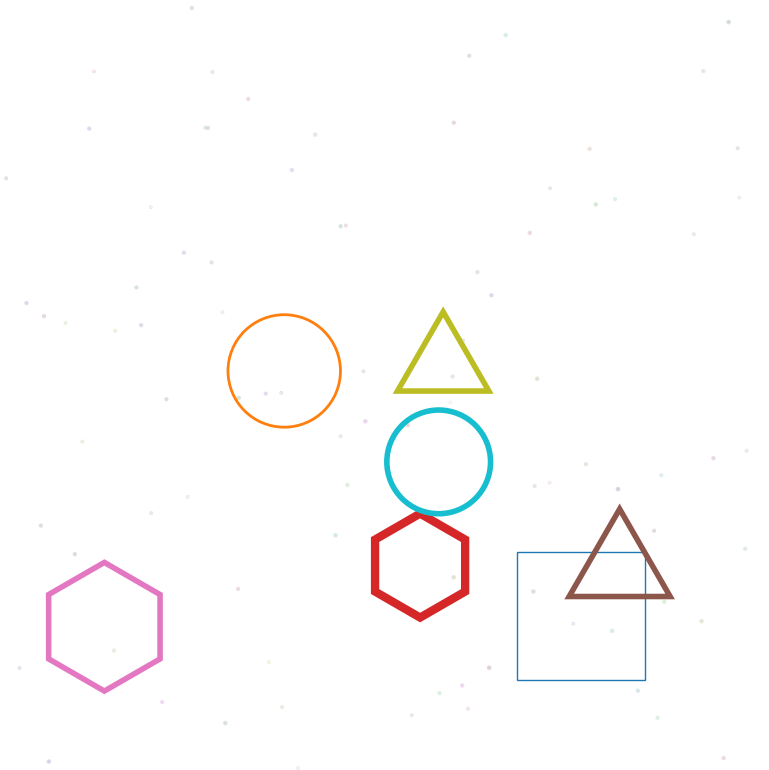[{"shape": "square", "thickness": 0.5, "radius": 0.42, "center": [0.755, 0.2]}, {"shape": "circle", "thickness": 1, "radius": 0.37, "center": [0.369, 0.518]}, {"shape": "hexagon", "thickness": 3, "radius": 0.34, "center": [0.546, 0.265]}, {"shape": "triangle", "thickness": 2, "radius": 0.38, "center": [0.805, 0.263]}, {"shape": "hexagon", "thickness": 2, "radius": 0.42, "center": [0.136, 0.186]}, {"shape": "triangle", "thickness": 2, "radius": 0.34, "center": [0.576, 0.526]}, {"shape": "circle", "thickness": 2, "radius": 0.34, "center": [0.57, 0.4]}]